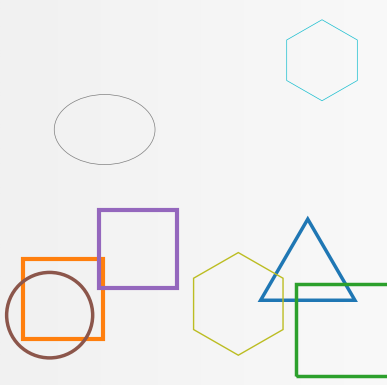[{"shape": "triangle", "thickness": 2.5, "radius": 0.7, "center": [0.794, 0.29]}, {"shape": "square", "thickness": 3, "radius": 0.52, "center": [0.162, 0.223]}, {"shape": "square", "thickness": 2.5, "radius": 0.6, "center": [0.884, 0.143]}, {"shape": "square", "thickness": 3, "radius": 0.51, "center": [0.357, 0.352]}, {"shape": "circle", "thickness": 2.5, "radius": 0.56, "center": [0.128, 0.181]}, {"shape": "oval", "thickness": 0.5, "radius": 0.65, "center": [0.27, 0.663]}, {"shape": "hexagon", "thickness": 1, "radius": 0.67, "center": [0.615, 0.211]}, {"shape": "hexagon", "thickness": 0.5, "radius": 0.53, "center": [0.831, 0.844]}]